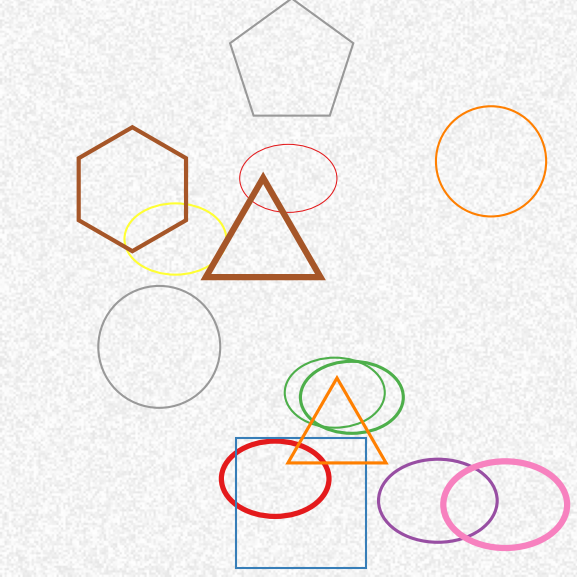[{"shape": "oval", "thickness": 0.5, "radius": 0.42, "center": [0.499, 0.69]}, {"shape": "oval", "thickness": 2.5, "radius": 0.47, "center": [0.477, 0.17]}, {"shape": "square", "thickness": 1, "radius": 0.56, "center": [0.522, 0.128]}, {"shape": "oval", "thickness": 1, "radius": 0.43, "center": [0.58, 0.319]}, {"shape": "oval", "thickness": 1.5, "radius": 0.45, "center": [0.609, 0.311]}, {"shape": "oval", "thickness": 1.5, "radius": 0.51, "center": [0.758, 0.132]}, {"shape": "circle", "thickness": 1, "radius": 0.48, "center": [0.85, 0.72]}, {"shape": "triangle", "thickness": 1.5, "radius": 0.49, "center": [0.584, 0.247]}, {"shape": "oval", "thickness": 1, "radius": 0.44, "center": [0.304, 0.585]}, {"shape": "hexagon", "thickness": 2, "radius": 0.54, "center": [0.229, 0.671]}, {"shape": "triangle", "thickness": 3, "radius": 0.57, "center": [0.456, 0.577]}, {"shape": "oval", "thickness": 3, "radius": 0.54, "center": [0.875, 0.125]}, {"shape": "circle", "thickness": 1, "radius": 0.53, "center": [0.276, 0.398]}, {"shape": "pentagon", "thickness": 1, "radius": 0.56, "center": [0.505, 0.89]}]